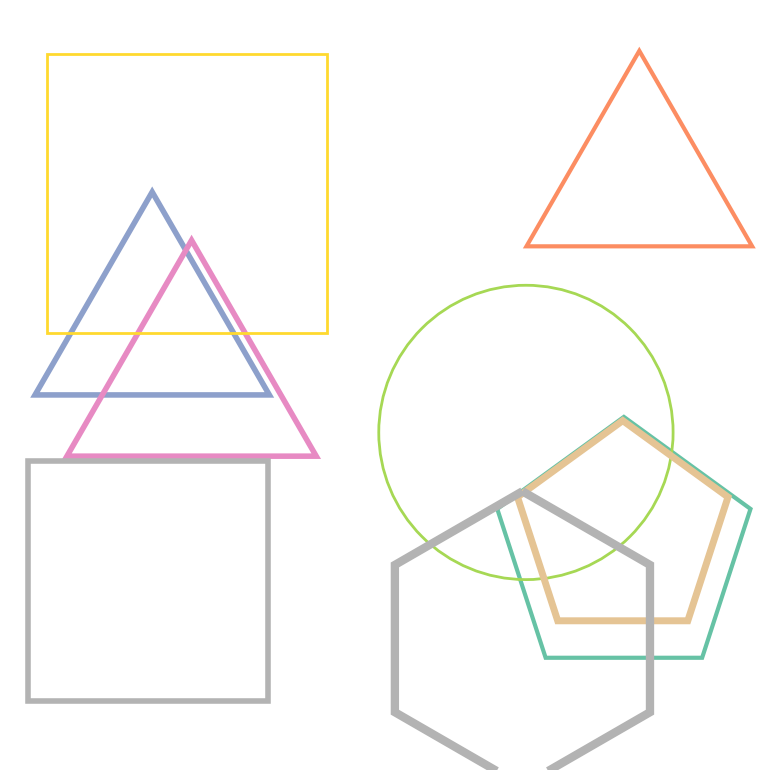[{"shape": "pentagon", "thickness": 1.5, "radius": 0.86, "center": [0.81, 0.286]}, {"shape": "triangle", "thickness": 1.5, "radius": 0.85, "center": [0.83, 0.765]}, {"shape": "triangle", "thickness": 2, "radius": 0.88, "center": [0.198, 0.575]}, {"shape": "triangle", "thickness": 2, "radius": 0.93, "center": [0.249, 0.501]}, {"shape": "circle", "thickness": 1, "radius": 0.96, "center": [0.683, 0.438]}, {"shape": "square", "thickness": 1, "radius": 0.91, "center": [0.243, 0.749]}, {"shape": "pentagon", "thickness": 2.5, "radius": 0.72, "center": [0.809, 0.31]}, {"shape": "hexagon", "thickness": 3, "radius": 0.96, "center": [0.678, 0.171]}, {"shape": "square", "thickness": 2, "radius": 0.78, "center": [0.192, 0.245]}]